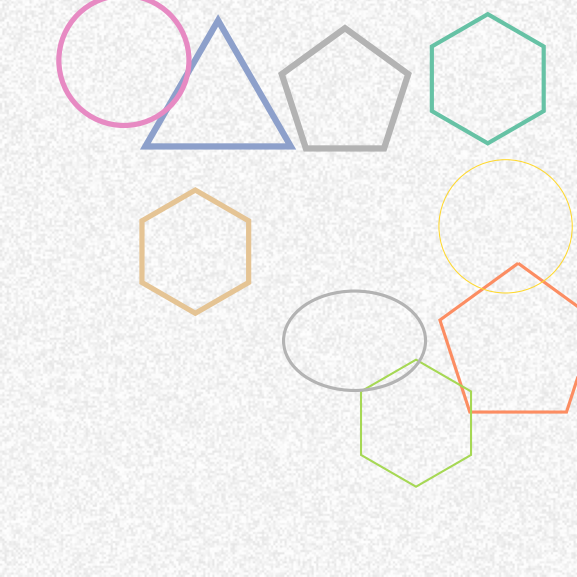[{"shape": "hexagon", "thickness": 2, "radius": 0.56, "center": [0.845, 0.863]}, {"shape": "pentagon", "thickness": 1.5, "radius": 0.71, "center": [0.897, 0.401]}, {"shape": "triangle", "thickness": 3, "radius": 0.73, "center": [0.378, 0.818]}, {"shape": "circle", "thickness": 2.5, "radius": 0.56, "center": [0.215, 0.895]}, {"shape": "hexagon", "thickness": 1, "radius": 0.55, "center": [0.72, 0.266]}, {"shape": "circle", "thickness": 0.5, "radius": 0.58, "center": [0.875, 0.607]}, {"shape": "hexagon", "thickness": 2.5, "radius": 0.53, "center": [0.338, 0.563]}, {"shape": "oval", "thickness": 1.5, "radius": 0.61, "center": [0.614, 0.409]}, {"shape": "pentagon", "thickness": 3, "radius": 0.58, "center": [0.597, 0.835]}]